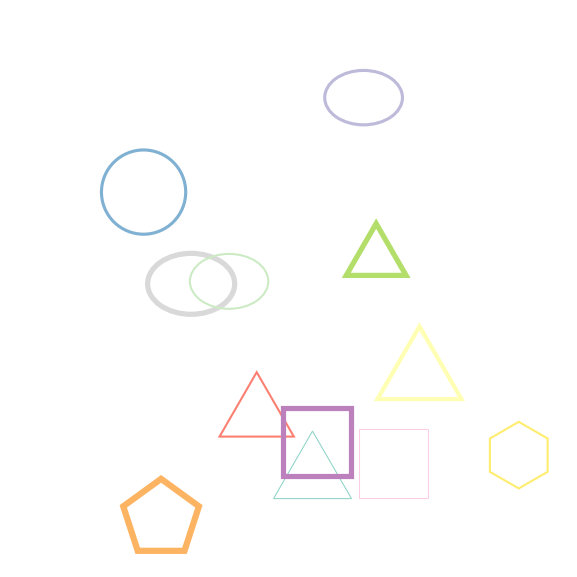[{"shape": "triangle", "thickness": 0.5, "radius": 0.39, "center": [0.541, 0.175]}, {"shape": "triangle", "thickness": 2, "radius": 0.42, "center": [0.726, 0.35]}, {"shape": "oval", "thickness": 1.5, "radius": 0.34, "center": [0.63, 0.83]}, {"shape": "triangle", "thickness": 1, "radius": 0.37, "center": [0.445, 0.28]}, {"shape": "circle", "thickness": 1.5, "radius": 0.36, "center": [0.249, 0.667]}, {"shape": "pentagon", "thickness": 3, "radius": 0.34, "center": [0.279, 0.101]}, {"shape": "triangle", "thickness": 2.5, "radius": 0.3, "center": [0.651, 0.552]}, {"shape": "square", "thickness": 0.5, "radius": 0.3, "center": [0.681, 0.197]}, {"shape": "oval", "thickness": 2.5, "radius": 0.38, "center": [0.331, 0.508]}, {"shape": "square", "thickness": 2.5, "radius": 0.29, "center": [0.549, 0.234]}, {"shape": "oval", "thickness": 1, "radius": 0.34, "center": [0.397, 0.512]}, {"shape": "hexagon", "thickness": 1, "radius": 0.29, "center": [0.898, 0.211]}]